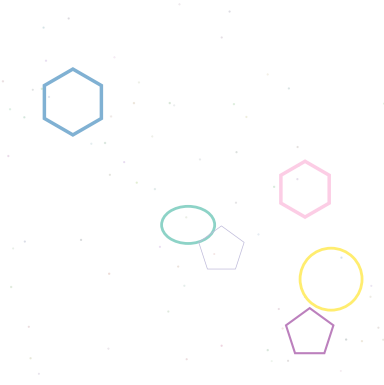[{"shape": "oval", "thickness": 2, "radius": 0.34, "center": [0.489, 0.416]}, {"shape": "pentagon", "thickness": 0.5, "radius": 0.31, "center": [0.575, 0.351]}, {"shape": "hexagon", "thickness": 2.5, "radius": 0.43, "center": [0.189, 0.735]}, {"shape": "hexagon", "thickness": 2.5, "radius": 0.36, "center": [0.792, 0.509]}, {"shape": "pentagon", "thickness": 1.5, "radius": 0.32, "center": [0.804, 0.135]}, {"shape": "circle", "thickness": 2, "radius": 0.4, "center": [0.86, 0.275]}]